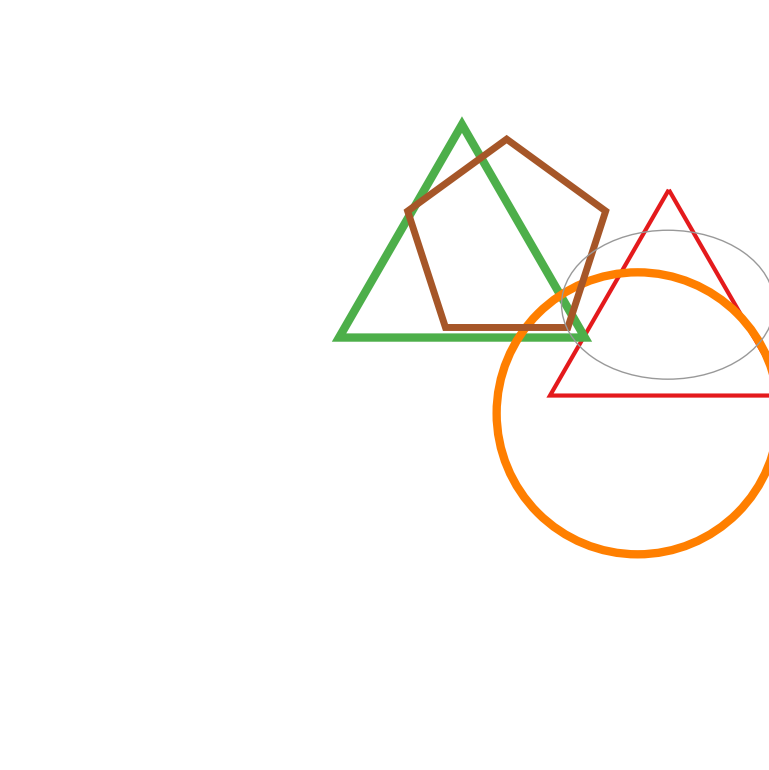[{"shape": "triangle", "thickness": 1.5, "radius": 0.89, "center": [0.869, 0.575]}, {"shape": "triangle", "thickness": 3, "radius": 0.92, "center": [0.6, 0.654]}, {"shape": "circle", "thickness": 3, "radius": 0.92, "center": [0.828, 0.463]}, {"shape": "pentagon", "thickness": 2.5, "radius": 0.68, "center": [0.658, 0.684]}, {"shape": "oval", "thickness": 0.5, "radius": 0.69, "center": [0.867, 0.604]}]